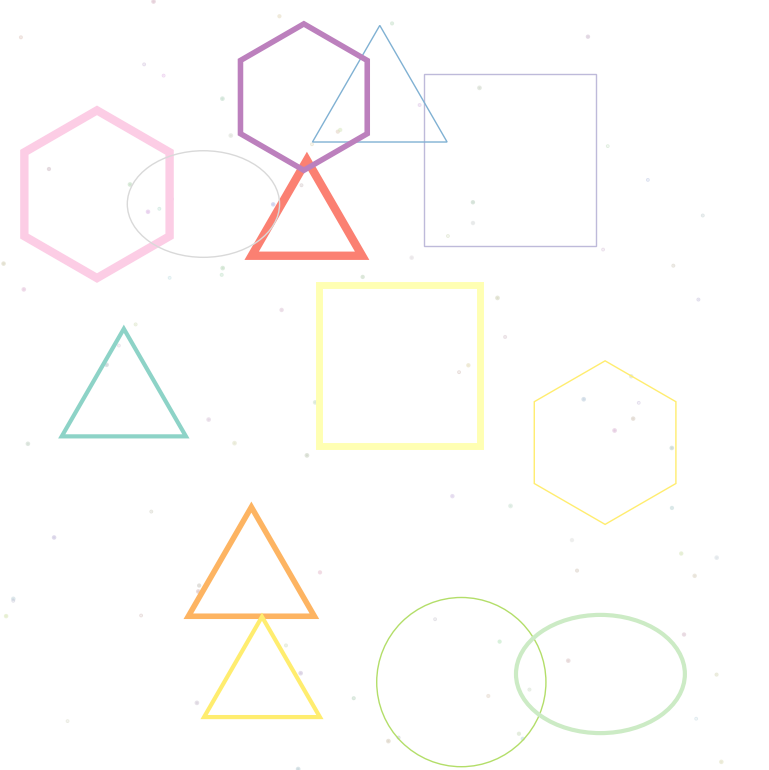[{"shape": "triangle", "thickness": 1.5, "radius": 0.47, "center": [0.161, 0.48]}, {"shape": "square", "thickness": 2.5, "radius": 0.52, "center": [0.519, 0.525]}, {"shape": "square", "thickness": 0.5, "radius": 0.56, "center": [0.662, 0.792]}, {"shape": "triangle", "thickness": 3, "radius": 0.41, "center": [0.399, 0.709]}, {"shape": "triangle", "thickness": 0.5, "radius": 0.5, "center": [0.493, 0.866]}, {"shape": "triangle", "thickness": 2, "radius": 0.47, "center": [0.326, 0.247]}, {"shape": "circle", "thickness": 0.5, "radius": 0.55, "center": [0.599, 0.114]}, {"shape": "hexagon", "thickness": 3, "radius": 0.54, "center": [0.126, 0.748]}, {"shape": "oval", "thickness": 0.5, "radius": 0.49, "center": [0.264, 0.735]}, {"shape": "hexagon", "thickness": 2, "radius": 0.48, "center": [0.395, 0.874]}, {"shape": "oval", "thickness": 1.5, "radius": 0.55, "center": [0.78, 0.125]}, {"shape": "hexagon", "thickness": 0.5, "radius": 0.53, "center": [0.786, 0.425]}, {"shape": "triangle", "thickness": 1.5, "radius": 0.43, "center": [0.34, 0.112]}]